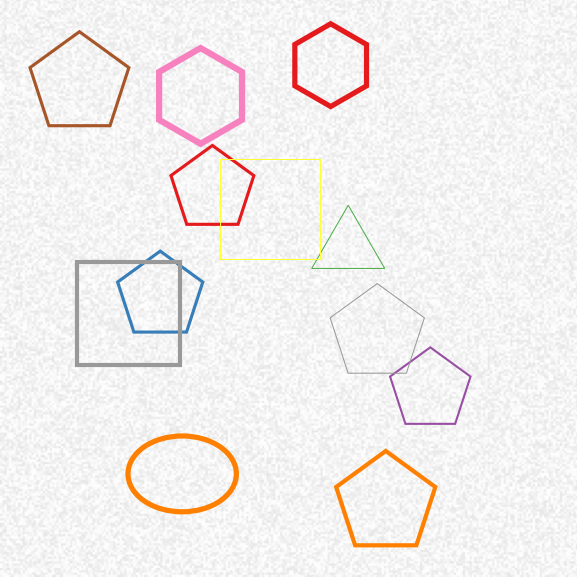[{"shape": "hexagon", "thickness": 2.5, "radius": 0.36, "center": [0.573, 0.886]}, {"shape": "pentagon", "thickness": 1.5, "radius": 0.38, "center": [0.368, 0.672]}, {"shape": "pentagon", "thickness": 1.5, "radius": 0.39, "center": [0.277, 0.487]}, {"shape": "triangle", "thickness": 0.5, "radius": 0.36, "center": [0.603, 0.571]}, {"shape": "pentagon", "thickness": 1, "radius": 0.37, "center": [0.745, 0.324]}, {"shape": "oval", "thickness": 2.5, "radius": 0.47, "center": [0.315, 0.179]}, {"shape": "pentagon", "thickness": 2, "radius": 0.45, "center": [0.668, 0.128]}, {"shape": "square", "thickness": 0.5, "radius": 0.43, "center": [0.468, 0.637]}, {"shape": "pentagon", "thickness": 1.5, "radius": 0.45, "center": [0.138, 0.854]}, {"shape": "hexagon", "thickness": 3, "radius": 0.41, "center": [0.347, 0.833]}, {"shape": "square", "thickness": 2, "radius": 0.45, "center": [0.222, 0.456]}, {"shape": "pentagon", "thickness": 0.5, "radius": 0.43, "center": [0.653, 0.422]}]